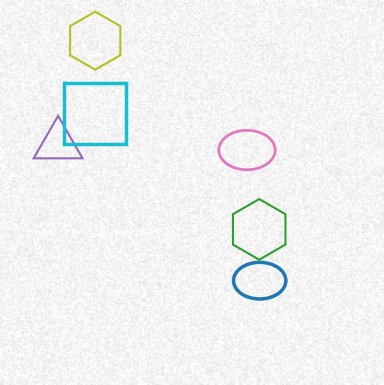[{"shape": "oval", "thickness": 2.5, "radius": 0.34, "center": [0.675, 0.271]}, {"shape": "hexagon", "thickness": 1.5, "radius": 0.39, "center": [0.673, 0.404]}, {"shape": "triangle", "thickness": 1.5, "radius": 0.37, "center": [0.151, 0.625]}, {"shape": "oval", "thickness": 2, "radius": 0.37, "center": [0.642, 0.61]}, {"shape": "hexagon", "thickness": 1.5, "radius": 0.38, "center": [0.247, 0.894]}, {"shape": "square", "thickness": 2.5, "radius": 0.4, "center": [0.247, 0.704]}]